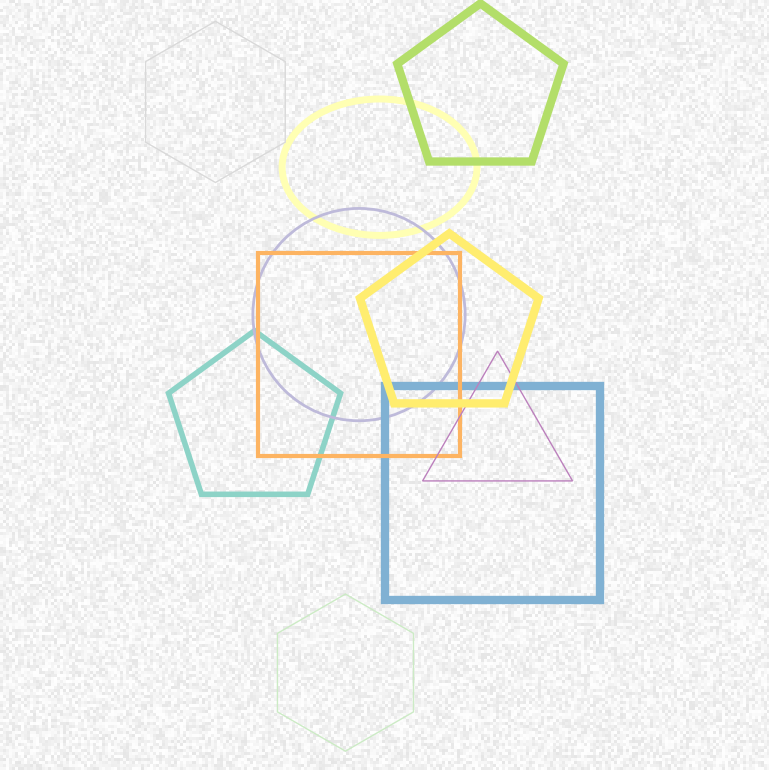[{"shape": "pentagon", "thickness": 2, "radius": 0.59, "center": [0.331, 0.453]}, {"shape": "oval", "thickness": 2.5, "radius": 0.63, "center": [0.493, 0.783]}, {"shape": "circle", "thickness": 1, "radius": 0.69, "center": [0.466, 0.591]}, {"shape": "square", "thickness": 3, "radius": 0.7, "center": [0.64, 0.36]}, {"shape": "square", "thickness": 1.5, "radius": 0.66, "center": [0.466, 0.54]}, {"shape": "pentagon", "thickness": 3, "radius": 0.57, "center": [0.624, 0.882]}, {"shape": "hexagon", "thickness": 0.5, "radius": 0.52, "center": [0.28, 0.868]}, {"shape": "triangle", "thickness": 0.5, "radius": 0.56, "center": [0.646, 0.432]}, {"shape": "hexagon", "thickness": 0.5, "radius": 0.51, "center": [0.449, 0.126]}, {"shape": "pentagon", "thickness": 3, "radius": 0.61, "center": [0.584, 0.575]}]